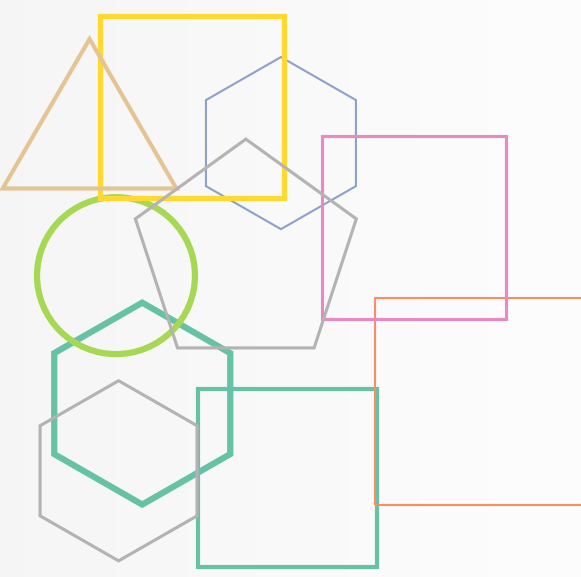[{"shape": "square", "thickness": 2, "radius": 0.77, "center": [0.495, 0.171]}, {"shape": "hexagon", "thickness": 3, "radius": 0.87, "center": [0.245, 0.3]}, {"shape": "square", "thickness": 1, "radius": 0.9, "center": [0.824, 0.304]}, {"shape": "hexagon", "thickness": 1, "radius": 0.74, "center": [0.483, 0.751]}, {"shape": "square", "thickness": 1.5, "radius": 0.79, "center": [0.712, 0.605]}, {"shape": "circle", "thickness": 3, "radius": 0.68, "center": [0.2, 0.522]}, {"shape": "square", "thickness": 2.5, "radius": 0.79, "center": [0.33, 0.814]}, {"shape": "triangle", "thickness": 2, "radius": 0.86, "center": [0.154, 0.759]}, {"shape": "hexagon", "thickness": 1.5, "radius": 0.78, "center": [0.204, 0.184]}, {"shape": "pentagon", "thickness": 1.5, "radius": 1.0, "center": [0.423, 0.558]}]